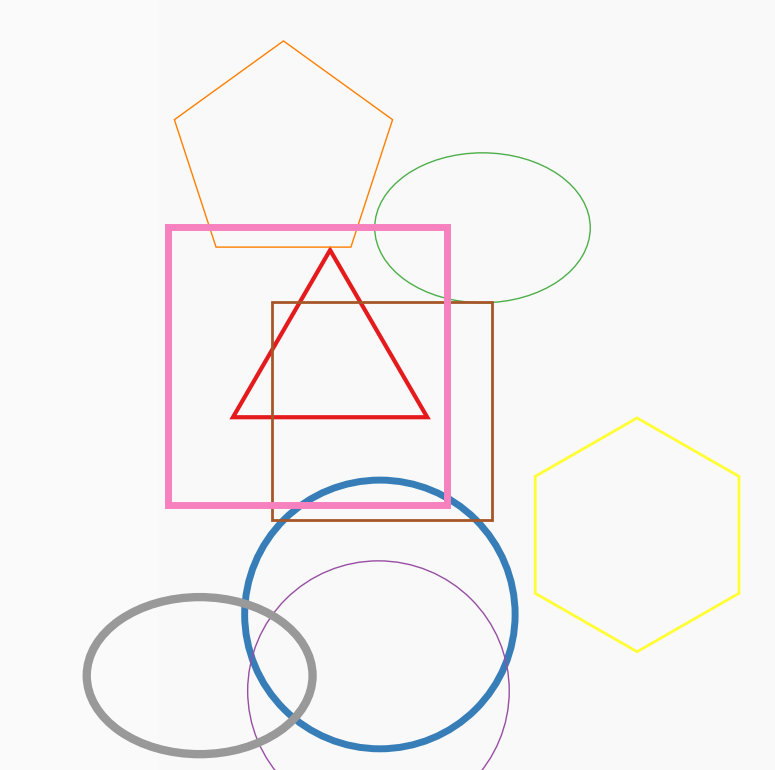[{"shape": "triangle", "thickness": 1.5, "radius": 0.72, "center": [0.426, 0.531]}, {"shape": "circle", "thickness": 2.5, "radius": 0.87, "center": [0.49, 0.202]}, {"shape": "oval", "thickness": 0.5, "radius": 0.7, "center": [0.623, 0.704]}, {"shape": "circle", "thickness": 0.5, "radius": 0.84, "center": [0.488, 0.103]}, {"shape": "pentagon", "thickness": 0.5, "radius": 0.74, "center": [0.366, 0.799]}, {"shape": "hexagon", "thickness": 1, "radius": 0.76, "center": [0.822, 0.305]}, {"shape": "square", "thickness": 1, "radius": 0.71, "center": [0.493, 0.466]}, {"shape": "square", "thickness": 2.5, "radius": 0.9, "center": [0.397, 0.525]}, {"shape": "oval", "thickness": 3, "radius": 0.73, "center": [0.258, 0.123]}]